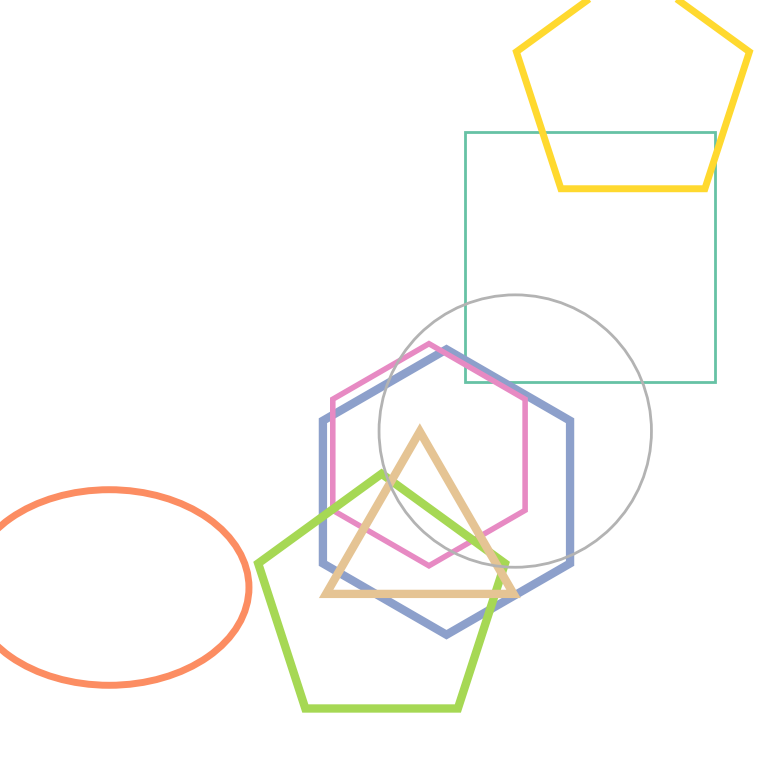[{"shape": "square", "thickness": 1, "radius": 0.81, "center": [0.766, 0.666]}, {"shape": "oval", "thickness": 2.5, "radius": 0.91, "center": [0.142, 0.237]}, {"shape": "hexagon", "thickness": 3, "radius": 0.93, "center": [0.58, 0.361]}, {"shape": "hexagon", "thickness": 2, "radius": 0.72, "center": [0.557, 0.409]}, {"shape": "pentagon", "thickness": 3, "radius": 0.84, "center": [0.496, 0.216]}, {"shape": "pentagon", "thickness": 2.5, "radius": 0.8, "center": [0.822, 0.884]}, {"shape": "triangle", "thickness": 3, "radius": 0.7, "center": [0.545, 0.299]}, {"shape": "circle", "thickness": 1, "radius": 0.88, "center": [0.669, 0.44]}]